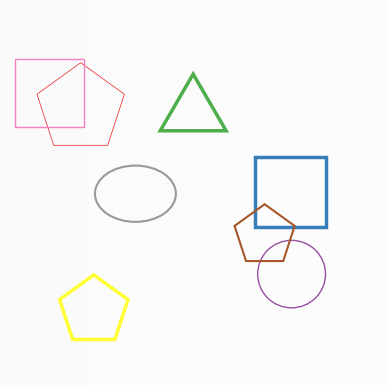[{"shape": "pentagon", "thickness": 0.5, "radius": 0.59, "center": [0.208, 0.719]}, {"shape": "square", "thickness": 2.5, "radius": 0.46, "center": [0.75, 0.501]}, {"shape": "triangle", "thickness": 2.5, "radius": 0.49, "center": [0.499, 0.709]}, {"shape": "circle", "thickness": 1, "radius": 0.44, "center": [0.752, 0.288]}, {"shape": "pentagon", "thickness": 2.5, "radius": 0.46, "center": [0.242, 0.193]}, {"shape": "pentagon", "thickness": 1.5, "radius": 0.41, "center": [0.683, 0.388]}, {"shape": "square", "thickness": 1, "radius": 0.44, "center": [0.127, 0.758]}, {"shape": "oval", "thickness": 1.5, "radius": 0.52, "center": [0.349, 0.497]}]